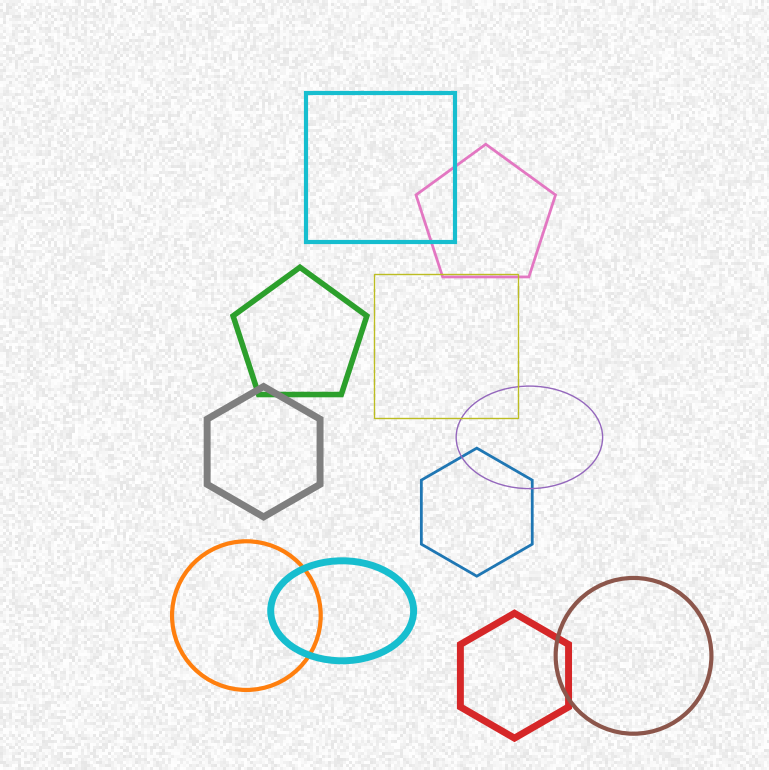[{"shape": "hexagon", "thickness": 1, "radius": 0.42, "center": [0.619, 0.335]}, {"shape": "circle", "thickness": 1.5, "radius": 0.48, "center": [0.32, 0.201]}, {"shape": "pentagon", "thickness": 2, "radius": 0.46, "center": [0.39, 0.562]}, {"shape": "hexagon", "thickness": 2.5, "radius": 0.41, "center": [0.668, 0.122]}, {"shape": "oval", "thickness": 0.5, "radius": 0.48, "center": [0.688, 0.432]}, {"shape": "circle", "thickness": 1.5, "radius": 0.51, "center": [0.823, 0.148]}, {"shape": "pentagon", "thickness": 1, "radius": 0.48, "center": [0.631, 0.717]}, {"shape": "hexagon", "thickness": 2.5, "radius": 0.42, "center": [0.342, 0.413]}, {"shape": "square", "thickness": 0.5, "radius": 0.47, "center": [0.58, 0.55]}, {"shape": "square", "thickness": 1.5, "radius": 0.48, "center": [0.494, 0.782]}, {"shape": "oval", "thickness": 2.5, "radius": 0.46, "center": [0.444, 0.207]}]